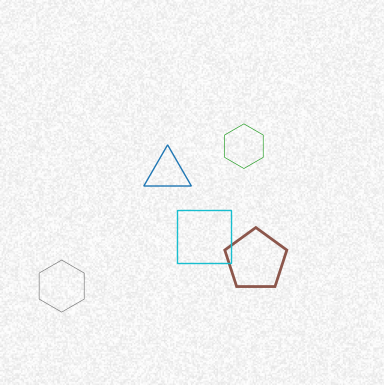[{"shape": "triangle", "thickness": 1, "radius": 0.36, "center": [0.435, 0.552]}, {"shape": "hexagon", "thickness": 0.5, "radius": 0.29, "center": [0.634, 0.62]}, {"shape": "pentagon", "thickness": 2, "radius": 0.42, "center": [0.664, 0.324]}, {"shape": "hexagon", "thickness": 0.5, "radius": 0.34, "center": [0.16, 0.257]}, {"shape": "square", "thickness": 1, "radius": 0.35, "center": [0.53, 0.385]}]